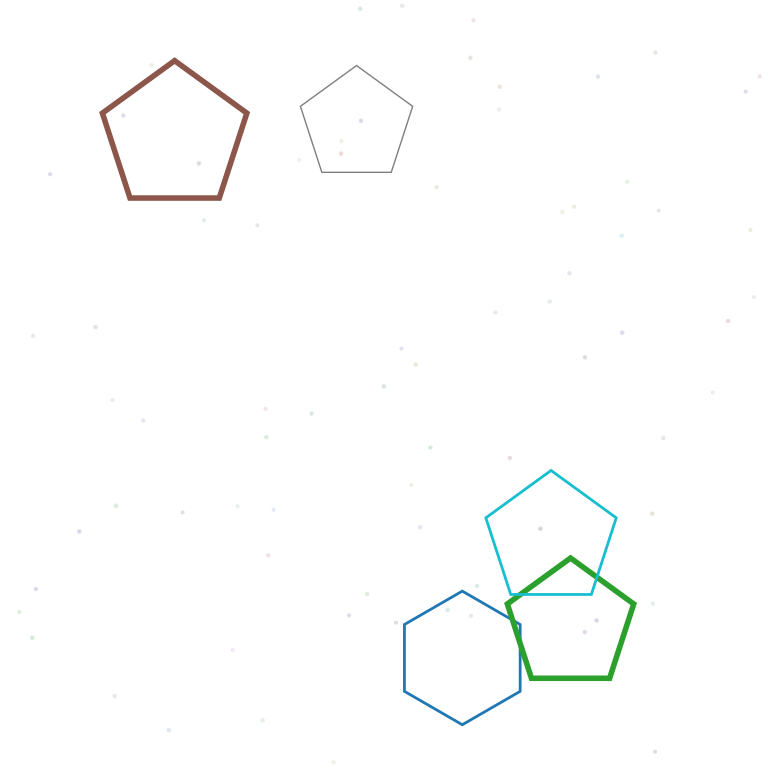[{"shape": "hexagon", "thickness": 1, "radius": 0.43, "center": [0.6, 0.146]}, {"shape": "pentagon", "thickness": 2, "radius": 0.43, "center": [0.741, 0.189]}, {"shape": "pentagon", "thickness": 2, "radius": 0.49, "center": [0.227, 0.823]}, {"shape": "pentagon", "thickness": 0.5, "radius": 0.38, "center": [0.463, 0.838]}, {"shape": "pentagon", "thickness": 1, "radius": 0.45, "center": [0.716, 0.3]}]